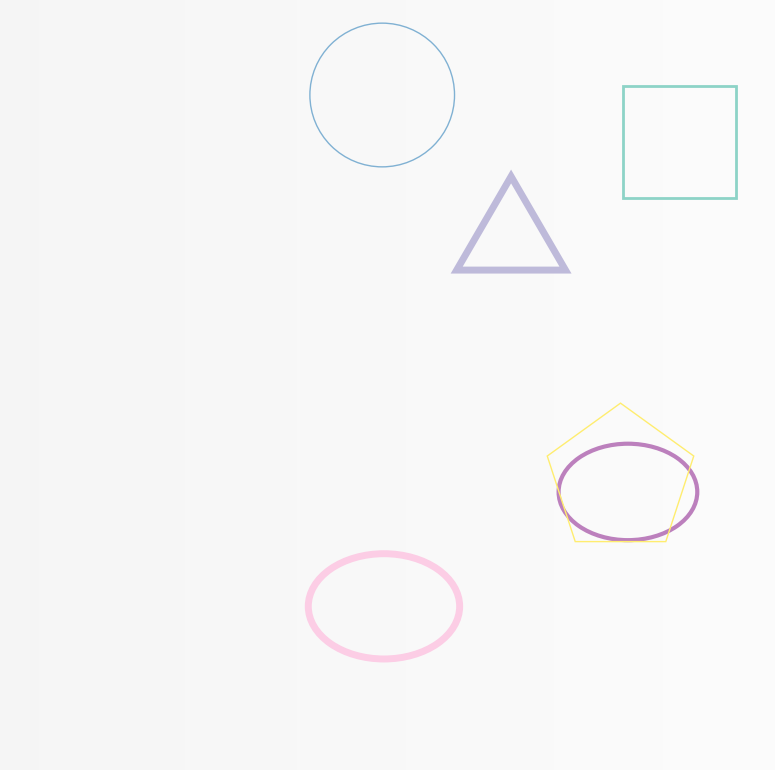[{"shape": "square", "thickness": 1, "radius": 0.36, "center": [0.877, 0.815]}, {"shape": "triangle", "thickness": 2.5, "radius": 0.41, "center": [0.659, 0.69]}, {"shape": "circle", "thickness": 0.5, "radius": 0.47, "center": [0.493, 0.877]}, {"shape": "oval", "thickness": 2.5, "radius": 0.49, "center": [0.495, 0.213]}, {"shape": "oval", "thickness": 1.5, "radius": 0.45, "center": [0.81, 0.361]}, {"shape": "pentagon", "thickness": 0.5, "radius": 0.5, "center": [0.801, 0.377]}]